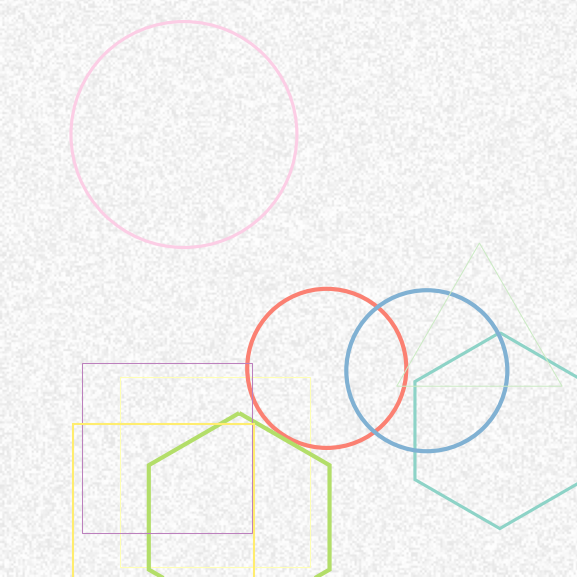[{"shape": "hexagon", "thickness": 1.5, "radius": 0.85, "center": [0.865, 0.254]}, {"shape": "square", "thickness": 0.5, "radius": 0.82, "center": [0.372, 0.182]}, {"shape": "circle", "thickness": 2, "radius": 0.69, "center": [0.566, 0.361]}, {"shape": "circle", "thickness": 2, "radius": 0.7, "center": [0.739, 0.357]}, {"shape": "hexagon", "thickness": 2, "radius": 0.9, "center": [0.414, 0.103]}, {"shape": "circle", "thickness": 1.5, "radius": 0.98, "center": [0.319, 0.766]}, {"shape": "square", "thickness": 0.5, "radius": 0.73, "center": [0.289, 0.224]}, {"shape": "triangle", "thickness": 0.5, "radius": 0.83, "center": [0.83, 0.413]}, {"shape": "square", "thickness": 1, "radius": 0.78, "center": [0.283, 0.109]}]